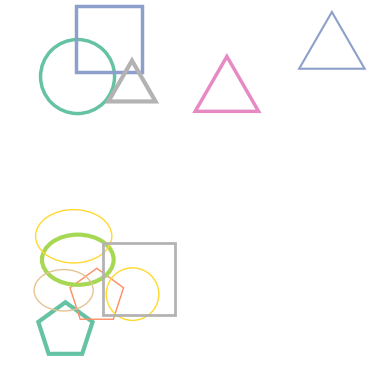[{"shape": "pentagon", "thickness": 3, "radius": 0.37, "center": [0.17, 0.141]}, {"shape": "circle", "thickness": 2.5, "radius": 0.48, "center": [0.201, 0.801]}, {"shape": "pentagon", "thickness": 1, "radius": 0.37, "center": [0.251, 0.23]}, {"shape": "triangle", "thickness": 1.5, "radius": 0.49, "center": [0.862, 0.871]}, {"shape": "square", "thickness": 2.5, "radius": 0.43, "center": [0.284, 0.899]}, {"shape": "triangle", "thickness": 2.5, "radius": 0.48, "center": [0.589, 0.758]}, {"shape": "oval", "thickness": 3, "radius": 0.47, "center": [0.202, 0.325]}, {"shape": "circle", "thickness": 1, "radius": 0.34, "center": [0.344, 0.236]}, {"shape": "oval", "thickness": 1, "radius": 0.49, "center": [0.191, 0.386]}, {"shape": "oval", "thickness": 1, "radius": 0.38, "center": [0.165, 0.246]}, {"shape": "square", "thickness": 2, "radius": 0.47, "center": [0.361, 0.275]}, {"shape": "triangle", "thickness": 3, "radius": 0.35, "center": [0.343, 0.772]}]